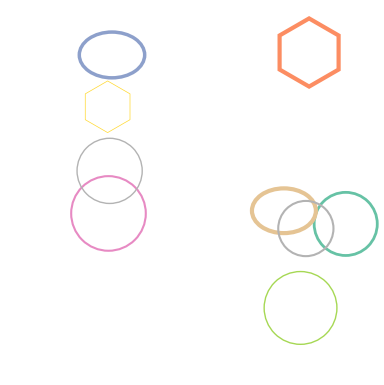[{"shape": "circle", "thickness": 2, "radius": 0.41, "center": [0.898, 0.418]}, {"shape": "hexagon", "thickness": 3, "radius": 0.44, "center": [0.803, 0.864]}, {"shape": "oval", "thickness": 2.5, "radius": 0.42, "center": [0.291, 0.857]}, {"shape": "circle", "thickness": 1.5, "radius": 0.48, "center": [0.282, 0.446]}, {"shape": "circle", "thickness": 1, "radius": 0.47, "center": [0.781, 0.2]}, {"shape": "hexagon", "thickness": 0.5, "radius": 0.34, "center": [0.28, 0.723]}, {"shape": "oval", "thickness": 3, "radius": 0.42, "center": [0.737, 0.453]}, {"shape": "circle", "thickness": 1, "radius": 0.42, "center": [0.285, 0.556]}, {"shape": "circle", "thickness": 1.5, "radius": 0.36, "center": [0.794, 0.406]}]